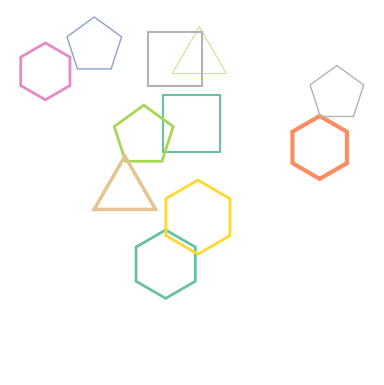[{"shape": "square", "thickness": 1.5, "radius": 0.37, "center": [0.498, 0.68]}, {"shape": "hexagon", "thickness": 2, "radius": 0.44, "center": [0.43, 0.314]}, {"shape": "hexagon", "thickness": 3, "radius": 0.41, "center": [0.83, 0.617]}, {"shape": "pentagon", "thickness": 1, "radius": 0.37, "center": [0.245, 0.881]}, {"shape": "hexagon", "thickness": 2, "radius": 0.37, "center": [0.118, 0.815]}, {"shape": "pentagon", "thickness": 2, "radius": 0.4, "center": [0.373, 0.646]}, {"shape": "triangle", "thickness": 0.5, "radius": 0.4, "center": [0.518, 0.85]}, {"shape": "hexagon", "thickness": 2, "radius": 0.48, "center": [0.514, 0.436]}, {"shape": "triangle", "thickness": 2.5, "radius": 0.46, "center": [0.324, 0.502]}, {"shape": "square", "thickness": 1.5, "radius": 0.35, "center": [0.455, 0.847]}, {"shape": "pentagon", "thickness": 1, "radius": 0.37, "center": [0.875, 0.757]}]